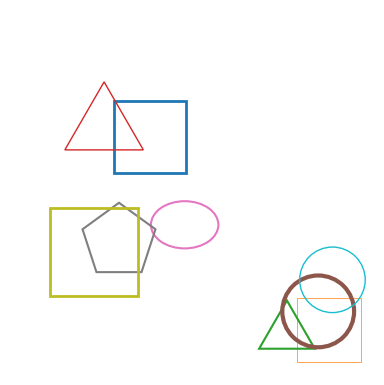[{"shape": "square", "thickness": 2, "radius": 0.47, "center": [0.39, 0.645]}, {"shape": "square", "thickness": 0.5, "radius": 0.41, "center": [0.855, 0.143]}, {"shape": "triangle", "thickness": 1.5, "radius": 0.42, "center": [0.745, 0.136]}, {"shape": "triangle", "thickness": 1, "radius": 0.59, "center": [0.27, 0.67]}, {"shape": "circle", "thickness": 3, "radius": 0.47, "center": [0.826, 0.191]}, {"shape": "oval", "thickness": 1.5, "radius": 0.44, "center": [0.48, 0.416]}, {"shape": "pentagon", "thickness": 1.5, "radius": 0.5, "center": [0.309, 0.374]}, {"shape": "square", "thickness": 2, "radius": 0.57, "center": [0.244, 0.346]}, {"shape": "circle", "thickness": 1, "radius": 0.43, "center": [0.864, 0.273]}]